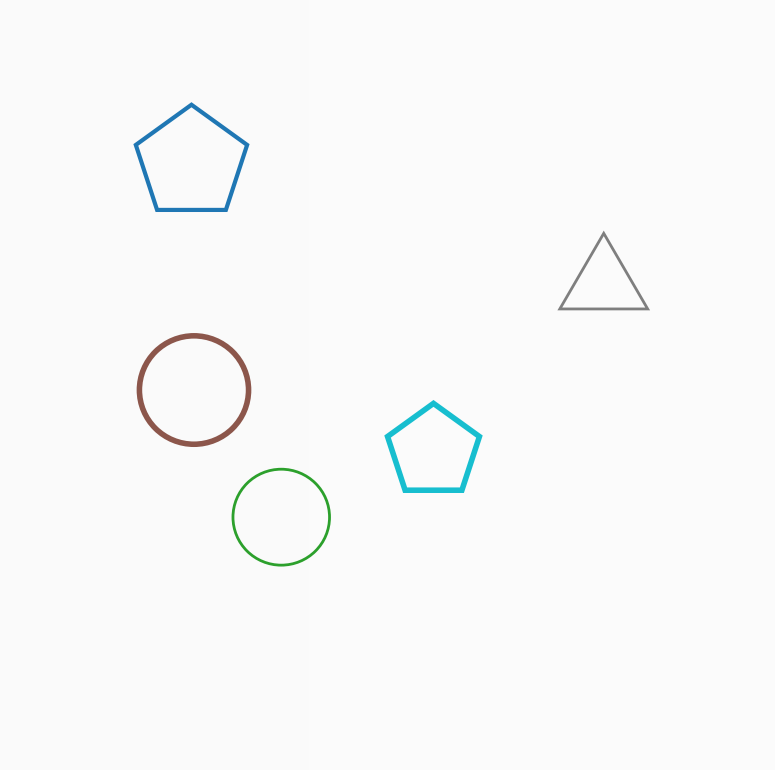[{"shape": "pentagon", "thickness": 1.5, "radius": 0.38, "center": [0.247, 0.788]}, {"shape": "circle", "thickness": 1, "radius": 0.31, "center": [0.363, 0.328]}, {"shape": "circle", "thickness": 2, "radius": 0.35, "center": [0.25, 0.493]}, {"shape": "triangle", "thickness": 1, "radius": 0.33, "center": [0.779, 0.632]}, {"shape": "pentagon", "thickness": 2, "radius": 0.31, "center": [0.559, 0.414]}]